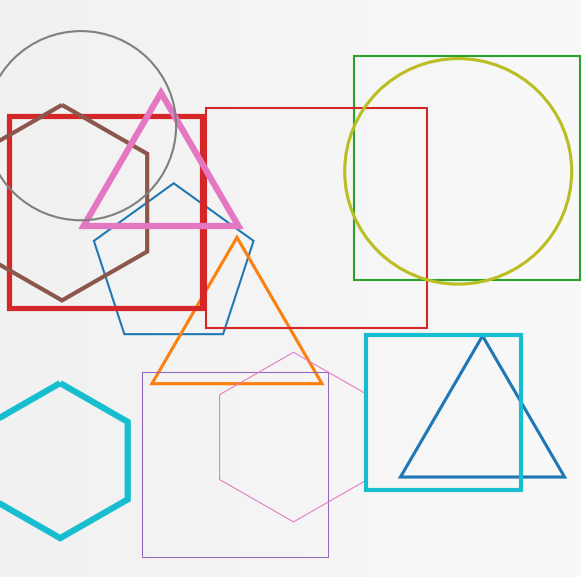[{"shape": "triangle", "thickness": 1.5, "radius": 0.81, "center": [0.83, 0.255]}, {"shape": "pentagon", "thickness": 1, "radius": 0.72, "center": [0.299, 0.537]}, {"shape": "triangle", "thickness": 1.5, "radius": 0.84, "center": [0.408, 0.419]}, {"shape": "square", "thickness": 1, "radius": 0.97, "center": [0.803, 0.709]}, {"shape": "square", "thickness": 2.5, "radius": 0.83, "center": [0.181, 0.632]}, {"shape": "square", "thickness": 1, "radius": 0.95, "center": [0.545, 0.621]}, {"shape": "square", "thickness": 0.5, "radius": 0.8, "center": [0.404, 0.194]}, {"shape": "hexagon", "thickness": 2, "radius": 0.85, "center": [0.107, 0.648]}, {"shape": "hexagon", "thickness": 0.5, "radius": 0.73, "center": [0.505, 0.242]}, {"shape": "triangle", "thickness": 3, "radius": 0.77, "center": [0.277, 0.685]}, {"shape": "circle", "thickness": 1, "radius": 0.82, "center": [0.139, 0.781]}, {"shape": "circle", "thickness": 1.5, "radius": 0.98, "center": [0.788, 0.702]}, {"shape": "hexagon", "thickness": 3, "radius": 0.67, "center": [0.104, 0.202]}, {"shape": "square", "thickness": 2, "radius": 0.67, "center": [0.762, 0.285]}]